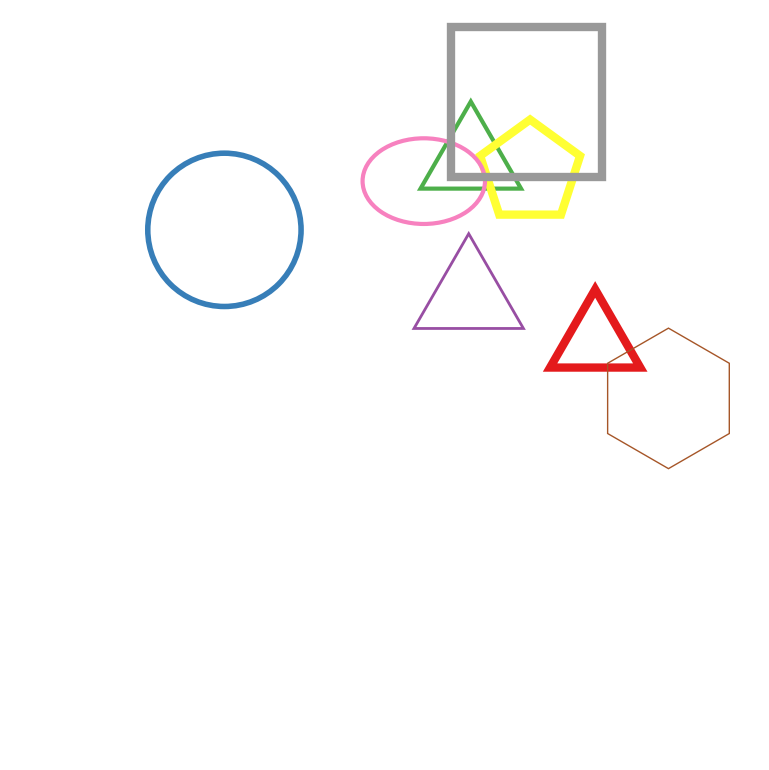[{"shape": "triangle", "thickness": 3, "radius": 0.34, "center": [0.773, 0.556]}, {"shape": "circle", "thickness": 2, "radius": 0.5, "center": [0.291, 0.702]}, {"shape": "triangle", "thickness": 1.5, "radius": 0.38, "center": [0.611, 0.793]}, {"shape": "triangle", "thickness": 1, "radius": 0.41, "center": [0.609, 0.614]}, {"shape": "pentagon", "thickness": 3, "radius": 0.34, "center": [0.688, 0.776]}, {"shape": "hexagon", "thickness": 0.5, "radius": 0.46, "center": [0.868, 0.483]}, {"shape": "oval", "thickness": 1.5, "radius": 0.4, "center": [0.55, 0.765]}, {"shape": "square", "thickness": 3, "radius": 0.49, "center": [0.684, 0.868]}]